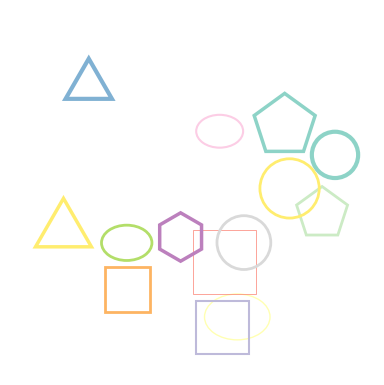[{"shape": "circle", "thickness": 3, "radius": 0.3, "center": [0.87, 0.598]}, {"shape": "pentagon", "thickness": 2.5, "radius": 0.42, "center": [0.739, 0.674]}, {"shape": "oval", "thickness": 1, "radius": 0.43, "center": [0.616, 0.177]}, {"shape": "square", "thickness": 1.5, "radius": 0.34, "center": [0.578, 0.149]}, {"shape": "square", "thickness": 0.5, "radius": 0.41, "center": [0.583, 0.32]}, {"shape": "triangle", "thickness": 3, "radius": 0.35, "center": [0.231, 0.778]}, {"shape": "square", "thickness": 2, "radius": 0.29, "center": [0.332, 0.249]}, {"shape": "oval", "thickness": 2, "radius": 0.33, "center": [0.329, 0.369]}, {"shape": "oval", "thickness": 1.5, "radius": 0.3, "center": [0.571, 0.659]}, {"shape": "circle", "thickness": 2, "radius": 0.35, "center": [0.633, 0.37]}, {"shape": "hexagon", "thickness": 2.5, "radius": 0.31, "center": [0.469, 0.384]}, {"shape": "pentagon", "thickness": 2, "radius": 0.35, "center": [0.837, 0.446]}, {"shape": "circle", "thickness": 2, "radius": 0.39, "center": [0.752, 0.511]}, {"shape": "triangle", "thickness": 2.5, "radius": 0.42, "center": [0.165, 0.401]}]